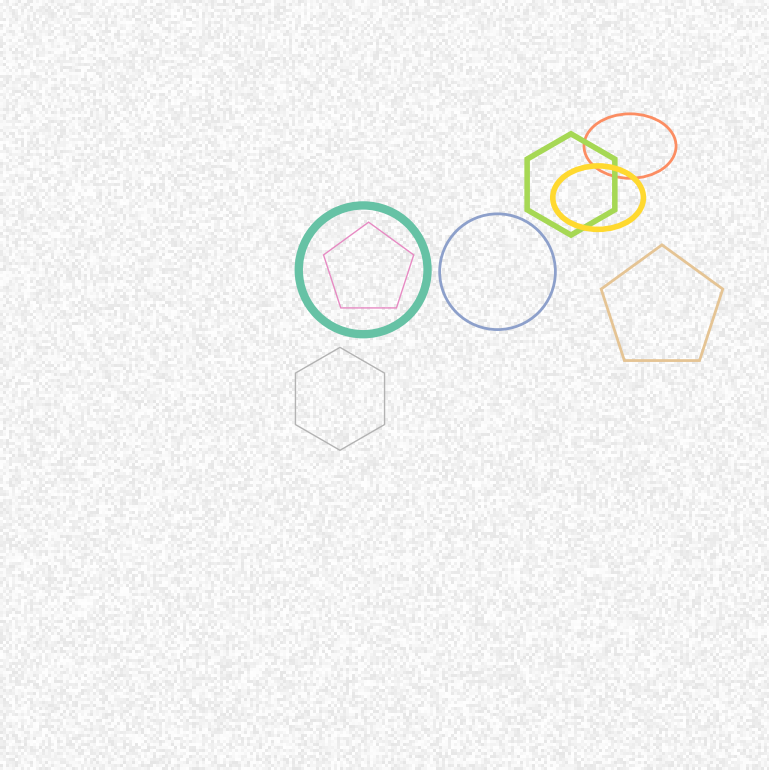[{"shape": "circle", "thickness": 3, "radius": 0.42, "center": [0.472, 0.65]}, {"shape": "oval", "thickness": 1, "radius": 0.3, "center": [0.818, 0.81]}, {"shape": "circle", "thickness": 1, "radius": 0.38, "center": [0.646, 0.647]}, {"shape": "pentagon", "thickness": 0.5, "radius": 0.31, "center": [0.479, 0.65]}, {"shape": "hexagon", "thickness": 2, "radius": 0.33, "center": [0.742, 0.76]}, {"shape": "oval", "thickness": 2, "radius": 0.29, "center": [0.777, 0.743]}, {"shape": "pentagon", "thickness": 1, "radius": 0.42, "center": [0.86, 0.599]}, {"shape": "hexagon", "thickness": 0.5, "radius": 0.33, "center": [0.442, 0.482]}]